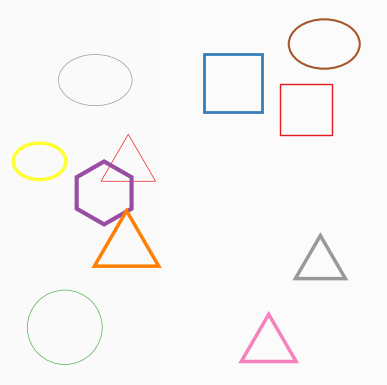[{"shape": "triangle", "thickness": 0.5, "radius": 0.41, "center": [0.331, 0.57]}, {"shape": "square", "thickness": 1, "radius": 0.33, "center": [0.79, 0.716]}, {"shape": "square", "thickness": 2, "radius": 0.38, "center": [0.602, 0.784]}, {"shape": "circle", "thickness": 0.5, "radius": 0.48, "center": [0.167, 0.15]}, {"shape": "hexagon", "thickness": 3, "radius": 0.41, "center": [0.269, 0.499]}, {"shape": "triangle", "thickness": 2.5, "radius": 0.48, "center": [0.327, 0.357]}, {"shape": "oval", "thickness": 2.5, "radius": 0.34, "center": [0.102, 0.581]}, {"shape": "oval", "thickness": 1.5, "radius": 0.46, "center": [0.837, 0.886]}, {"shape": "triangle", "thickness": 2.5, "radius": 0.41, "center": [0.693, 0.102]}, {"shape": "triangle", "thickness": 2.5, "radius": 0.37, "center": [0.827, 0.314]}, {"shape": "oval", "thickness": 0.5, "radius": 0.48, "center": [0.246, 0.792]}]